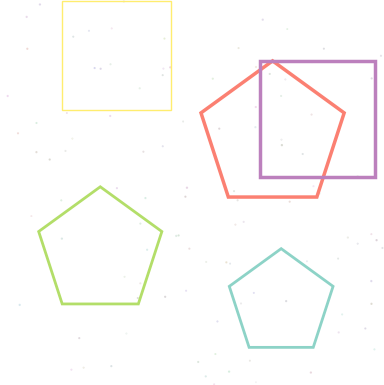[{"shape": "pentagon", "thickness": 2, "radius": 0.71, "center": [0.73, 0.212]}, {"shape": "pentagon", "thickness": 2.5, "radius": 0.98, "center": [0.708, 0.646]}, {"shape": "pentagon", "thickness": 2, "radius": 0.84, "center": [0.26, 0.347]}, {"shape": "square", "thickness": 2.5, "radius": 0.75, "center": [0.824, 0.692]}, {"shape": "square", "thickness": 1, "radius": 0.71, "center": [0.303, 0.856]}]